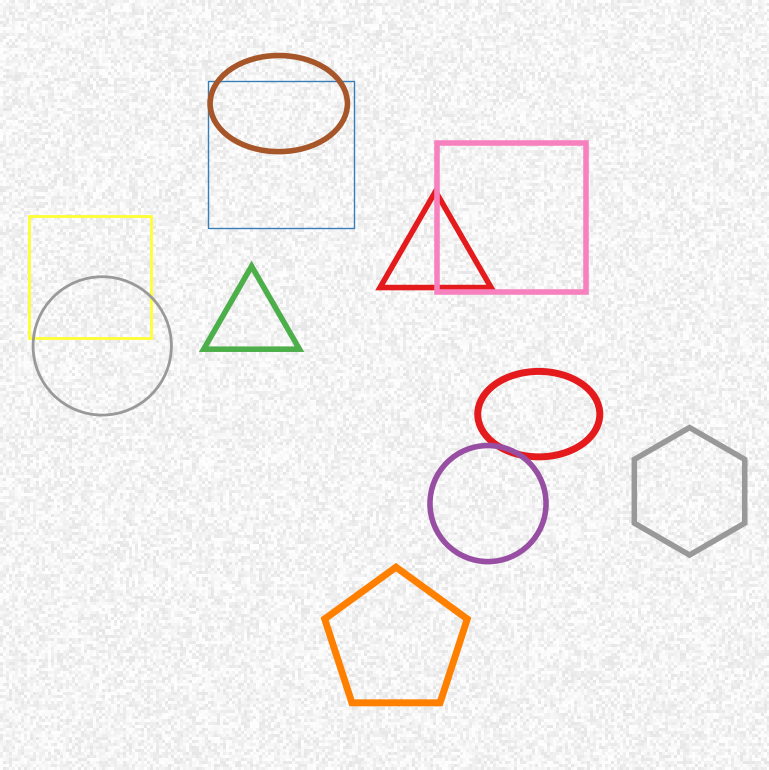[{"shape": "oval", "thickness": 2.5, "radius": 0.4, "center": [0.7, 0.462]}, {"shape": "triangle", "thickness": 2, "radius": 0.42, "center": [0.566, 0.668]}, {"shape": "square", "thickness": 0.5, "radius": 0.48, "center": [0.365, 0.8]}, {"shape": "triangle", "thickness": 2, "radius": 0.36, "center": [0.327, 0.582]}, {"shape": "circle", "thickness": 2, "radius": 0.38, "center": [0.634, 0.346]}, {"shape": "pentagon", "thickness": 2.5, "radius": 0.49, "center": [0.514, 0.166]}, {"shape": "square", "thickness": 1, "radius": 0.4, "center": [0.117, 0.641]}, {"shape": "oval", "thickness": 2, "radius": 0.45, "center": [0.362, 0.865]}, {"shape": "square", "thickness": 2, "radius": 0.48, "center": [0.665, 0.718]}, {"shape": "hexagon", "thickness": 2, "radius": 0.41, "center": [0.895, 0.362]}, {"shape": "circle", "thickness": 1, "radius": 0.45, "center": [0.133, 0.551]}]